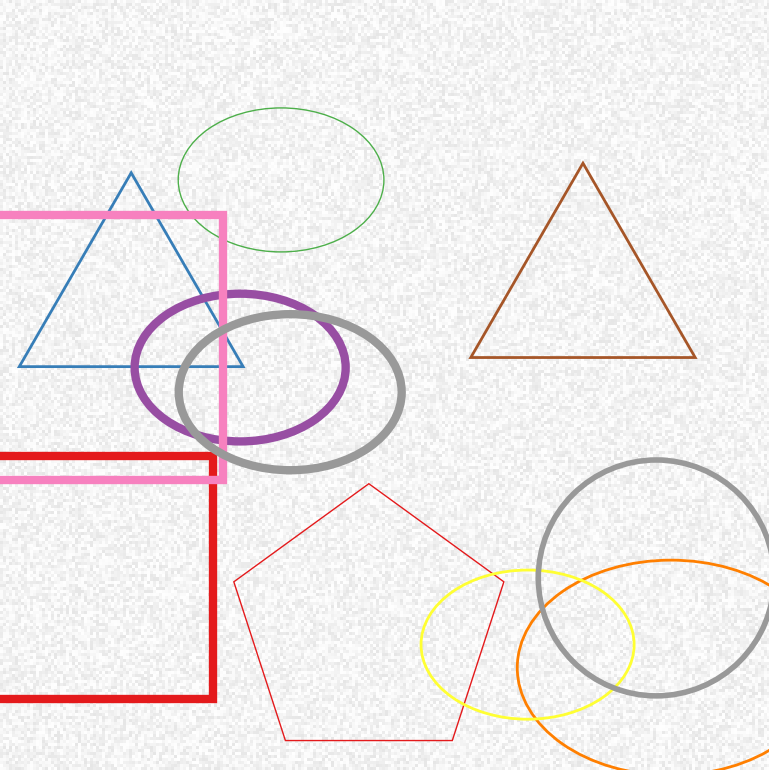[{"shape": "pentagon", "thickness": 0.5, "radius": 0.92, "center": [0.479, 0.187]}, {"shape": "square", "thickness": 3, "radius": 0.79, "center": [0.119, 0.25]}, {"shape": "triangle", "thickness": 1, "radius": 0.84, "center": [0.17, 0.608]}, {"shape": "oval", "thickness": 0.5, "radius": 0.67, "center": [0.365, 0.766]}, {"shape": "oval", "thickness": 3, "radius": 0.69, "center": [0.312, 0.523]}, {"shape": "oval", "thickness": 1, "radius": 1.0, "center": [0.871, 0.133]}, {"shape": "oval", "thickness": 1, "radius": 0.69, "center": [0.685, 0.163]}, {"shape": "triangle", "thickness": 1, "radius": 0.84, "center": [0.757, 0.62]}, {"shape": "square", "thickness": 3, "radius": 0.86, "center": [0.117, 0.549]}, {"shape": "circle", "thickness": 2, "radius": 0.77, "center": [0.852, 0.249]}, {"shape": "oval", "thickness": 3, "radius": 0.72, "center": [0.377, 0.491]}]